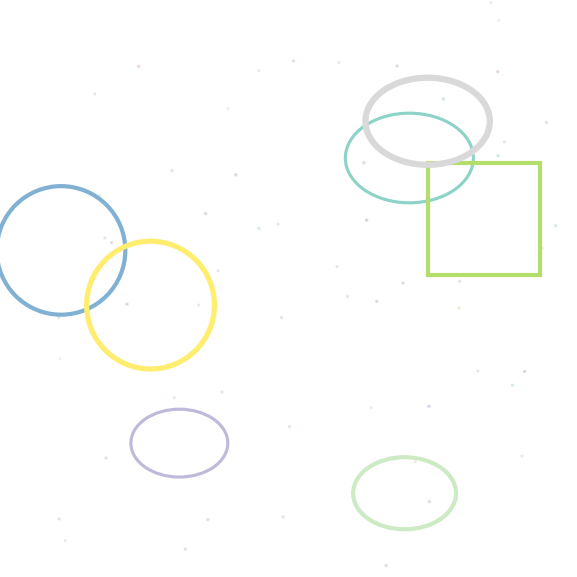[{"shape": "oval", "thickness": 1.5, "radius": 0.55, "center": [0.709, 0.726]}, {"shape": "oval", "thickness": 1.5, "radius": 0.42, "center": [0.311, 0.232]}, {"shape": "circle", "thickness": 2, "radius": 0.56, "center": [0.106, 0.566]}, {"shape": "square", "thickness": 2, "radius": 0.48, "center": [0.838, 0.621]}, {"shape": "oval", "thickness": 3, "radius": 0.54, "center": [0.74, 0.789]}, {"shape": "oval", "thickness": 2, "radius": 0.45, "center": [0.701, 0.145]}, {"shape": "circle", "thickness": 2.5, "radius": 0.55, "center": [0.261, 0.471]}]